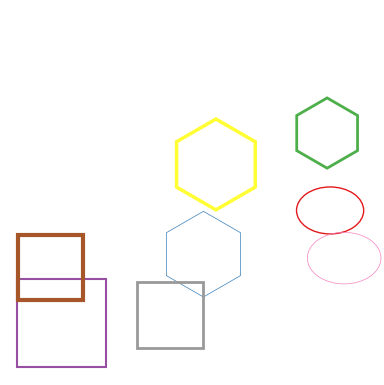[{"shape": "oval", "thickness": 1, "radius": 0.44, "center": [0.857, 0.453]}, {"shape": "hexagon", "thickness": 0.5, "radius": 0.56, "center": [0.528, 0.34]}, {"shape": "hexagon", "thickness": 2, "radius": 0.46, "center": [0.85, 0.654]}, {"shape": "square", "thickness": 1.5, "radius": 0.58, "center": [0.159, 0.161]}, {"shape": "hexagon", "thickness": 2.5, "radius": 0.59, "center": [0.561, 0.573]}, {"shape": "square", "thickness": 3, "radius": 0.42, "center": [0.131, 0.305]}, {"shape": "oval", "thickness": 0.5, "radius": 0.48, "center": [0.894, 0.33]}, {"shape": "square", "thickness": 2, "radius": 0.43, "center": [0.442, 0.182]}]